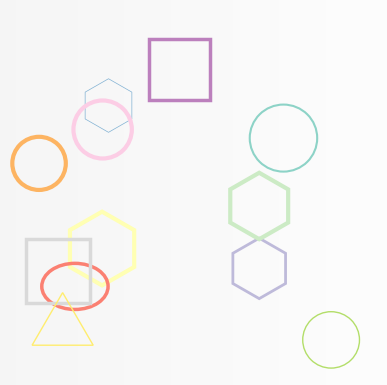[{"shape": "circle", "thickness": 1.5, "radius": 0.44, "center": [0.732, 0.641]}, {"shape": "hexagon", "thickness": 3, "radius": 0.48, "center": [0.263, 0.354]}, {"shape": "hexagon", "thickness": 2, "radius": 0.39, "center": [0.669, 0.303]}, {"shape": "oval", "thickness": 2.5, "radius": 0.43, "center": [0.193, 0.256]}, {"shape": "hexagon", "thickness": 0.5, "radius": 0.35, "center": [0.28, 0.726]}, {"shape": "circle", "thickness": 3, "radius": 0.35, "center": [0.101, 0.576]}, {"shape": "circle", "thickness": 1, "radius": 0.37, "center": [0.854, 0.117]}, {"shape": "circle", "thickness": 3, "radius": 0.38, "center": [0.265, 0.664]}, {"shape": "square", "thickness": 2.5, "radius": 0.42, "center": [0.15, 0.296]}, {"shape": "square", "thickness": 2.5, "radius": 0.4, "center": [0.463, 0.819]}, {"shape": "hexagon", "thickness": 3, "radius": 0.43, "center": [0.669, 0.465]}, {"shape": "triangle", "thickness": 1, "radius": 0.46, "center": [0.162, 0.149]}]